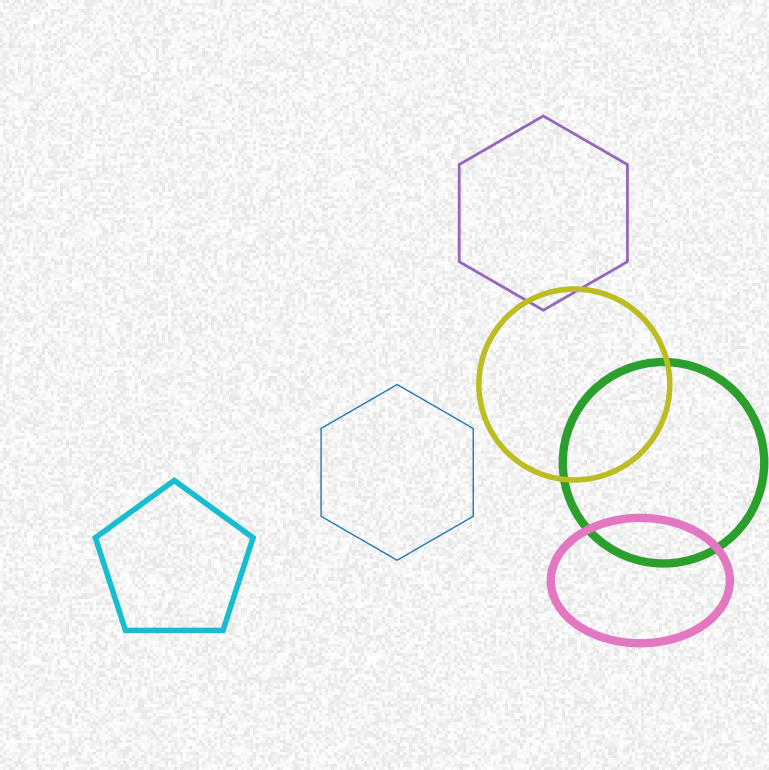[{"shape": "hexagon", "thickness": 0.5, "radius": 0.57, "center": [0.516, 0.387]}, {"shape": "circle", "thickness": 3, "radius": 0.65, "center": [0.862, 0.399]}, {"shape": "hexagon", "thickness": 1, "radius": 0.63, "center": [0.706, 0.723]}, {"shape": "oval", "thickness": 3, "radius": 0.58, "center": [0.832, 0.246]}, {"shape": "circle", "thickness": 2, "radius": 0.62, "center": [0.746, 0.501]}, {"shape": "pentagon", "thickness": 2, "radius": 0.54, "center": [0.226, 0.268]}]